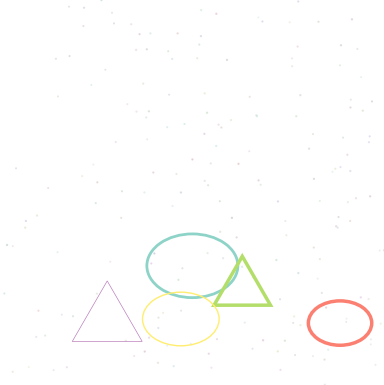[{"shape": "oval", "thickness": 2, "radius": 0.59, "center": [0.5, 0.31]}, {"shape": "oval", "thickness": 2.5, "radius": 0.41, "center": [0.883, 0.161]}, {"shape": "triangle", "thickness": 2.5, "radius": 0.42, "center": [0.629, 0.25]}, {"shape": "triangle", "thickness": 0.5, "radius": 0.52, "center": [0.279, 0.165]}, {"shape": "oval", "thickness": 1, "radius": 0.5, "center": [0.47, 0.171]}]